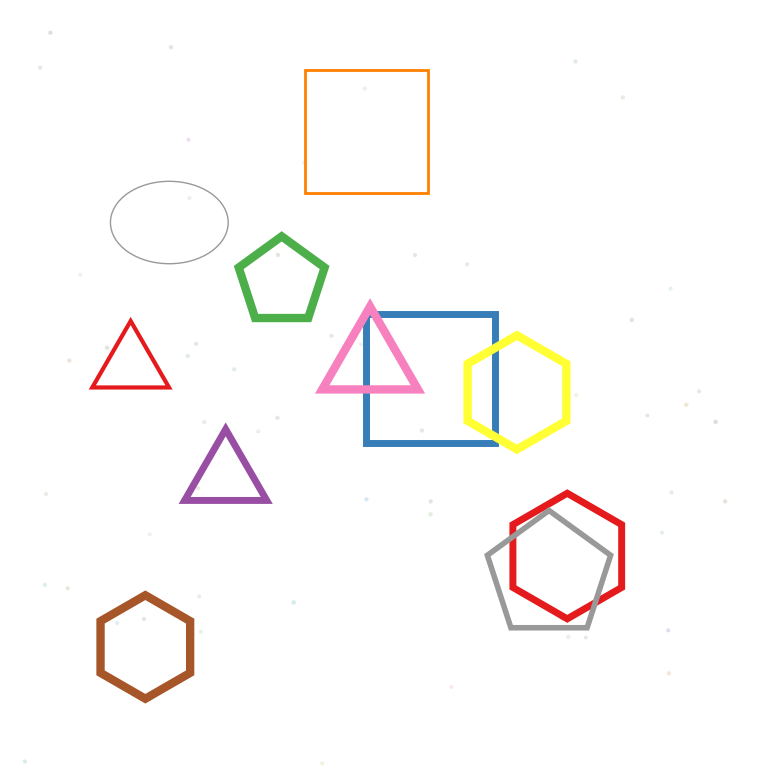[{"shape": "triangle", "thickness": 1.5, "radius": 0.29, "center": [0.17, 0.526]}, {"shape": "hexagon", "thickness": 2.5, "radius": 0.41, "center": [0.737, 0.278]}, {"shape": "square", "thickness": 2.5, "radius": 0.42, "center": [0.559, 0.509]}, {"shape": "pentagon", "thickness": 3, "radius": 0.29, "center": [0.366, 0.634]}, {"shape": "triangle", "thickness": 2.5, "radius": 0.31, "center": [0.293, 0.381]}, {"shape": "square", "thickness": 1, "radius": 0.4, "center": [0.476, 0.829]}, {"shape": "hexagon", "thickness": 3, "radius": 0.37, "center": [0.671, 0.49]}, {"shape": "hexagon", "thickness": 3, "radius": 0.34, "center": [0.189, 0.16]}, {"shape": "triangle", "thickness": 3, "radius": 0.36, "center": [0.481, 0.53]}, {"shape": "pentagon", "thickness": 2, "radius": 0.42, "center": [0.713, 0.253]}, {"shape": "oval", "thickness": 0.5, "radius": 0.38, "center": [0.22, 0.711]}]